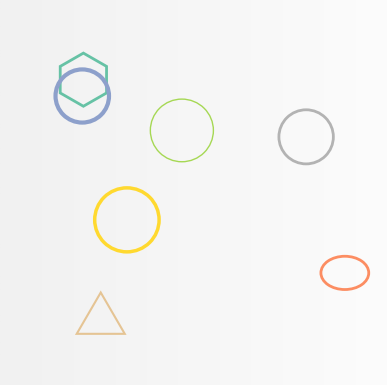[{"shape": "hexagon", "thickness": 2, "radius": 0.35, "center": [0.215, 0.793]}, {"shape": "oval", "thickness": 2, "radius": 0.31, "center": [0.89, 0.291]}, {"shape": "circle", "thickness": 3, "radius": 0.35, "center": [0.212, 0.751]}, {"shape": "circle", "thickness": 1, "radius": 0.41, "center": [0.469, 0.661]}, {"shape": "circle", "thickness": 2.5, "radius": 0.42, "center": [0.327, 0.429]}, {"shape": "triangle", "thickness": 1.5, "radius": 0.36, "center": [0.26, 0.169]}, {"shape": "circle", "thickness": 2, "radius": 0.35, "center": [0.79, 0.645]}]